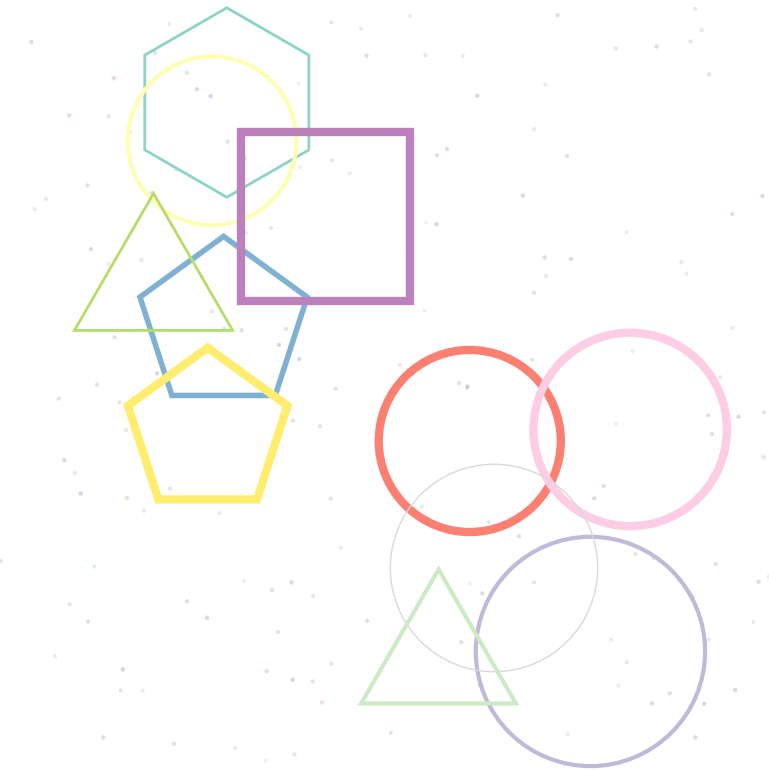[{"shape": "hexagon", "thickness": 1, "radius": 0.62, "center": [0.295, 0.867]}, {"shape": "circle", "thickness": 1.5, "radius": 0.55, "center": [0.275, 0.817]}, {"shape": "circle", "thickness": 1.5, "radius": 0.74, "center": [0.767, 0.154]}, {"shape": "circle", "thickness": 3, "radius": 0.59, "center": [0.61, 0.427]}, {"shape": "pentagon", "thickness": 2, "radius": 0.57, "center": [0.29, 0.579]}, {"shape": "triangle", "thickness": 1, "radius": 0.59, "center": [0.199, 0.63]}, {"shape": "circle", "thickness": 3, "radius": 0.63, "center": [0.818, 0.442]}, {"shape": "circle", "thickness": 0.5, "radius": 0.67, "center": [0.642, 0.262]}, {"shape": "square", "thickness": 3, "radius": 0.55, "center": [0.423, 0.719]}, {"shape": "triangle", "thickness": 1.5, "radius": 0.58, "center": [0.57, 0.144]}, {"shape": "pentagon", "thickness": 3, "radius": 0.54, "center": [0.27, 0.44]}]